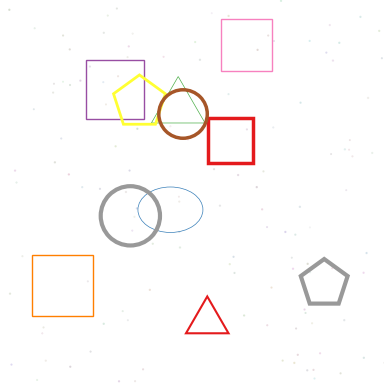[{"shape": "square", "thickness": 2.5, "radius": 0.29, "center": [0.598, 0.635]}, {"shape": "triangle", "thickness": 1.5, "radius": 0.32, "center": [0.538, 0.166]}, {"shape": "oval", "thickness": 0.5, "radius": 0.42, "center": [0.443, 0.455]}, {"shape": "triangle", "thickness": 0.5, "radius": 0.4, "center": [0.463, 0.721]}, {"shape": "square", "thickness": 1, "radius": 0.38, "center": [0.299, 0.767]}, {"shape": "square", "thickness": 1, "radius": 0.39, "center": [0.163, 0.259]}, {"shape": "pentagon", "thickness": 2, "radius": 0.35, "center": [0.362, 0.735]}, {"shape": "circle", "thickness": 2.5, "radius": 0.31, "center": [0.475, 0.704]}, {"shape": "square", "thickness": 1, "radius": 0.34, "center": [0.64, 0.883]}, {"shape": "pentagon", "thickness": 3, "radius": 0.32, "center": [0.842, 0.263]}, {"shape": "circle", "thickness": 3, "radius": 0.39, "center": [0.339, 0.439]}]